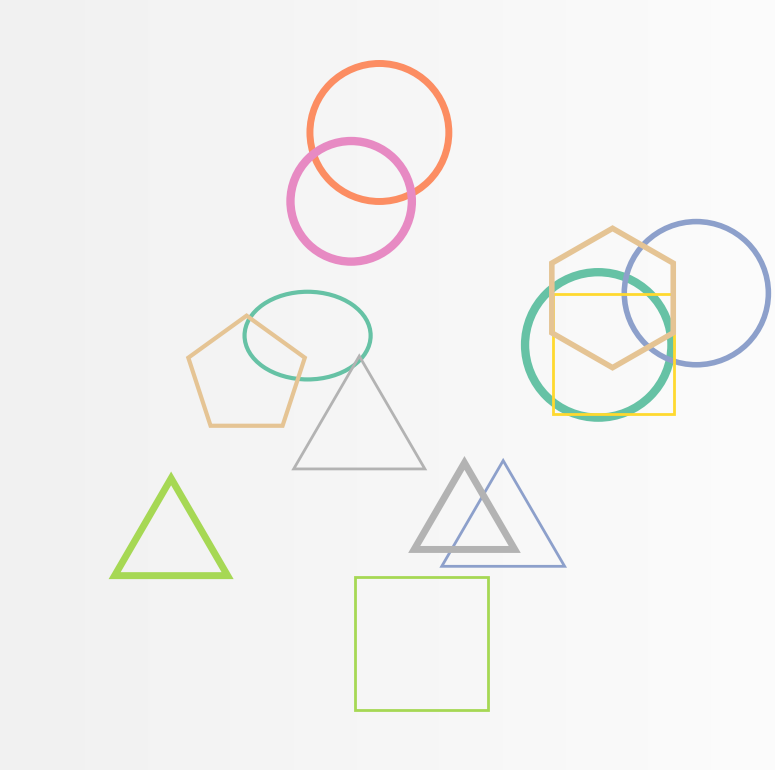[{"shape": "oval", "thickness": 1.5, "radius": 0.41, "center": [0.397, 0.564]}, {"shape": "circle", "thickness": 3, "radius": 0.47, "center": [0.772, 0.552]}, {"shape": "circle", "thickness": 2.5, "radius": 0.45, "center": [0.49, 0.828]}, {"shape": "triangle", "thickness": 1, "radius": 0.46, "center": [0.649, 0.31]}, {"shape": "circle", "thickness": 2, "radius": 0.46, "center": [0.898, 0.619]}, {"shape": "circle", "thickness": 3, "radius": 0.39, "center": [0.453, 0.739]}, {"shape": "square", "thickness": 1, "radius": 0.43, "center": [0.544, 0.164]}, {"shape": "triangle", "thickness": 2.5, "radius": 0.42, "center": [0.221, 0.295]}, {"shape": "square", "thickness": 1, "radius": 0.39, "center": [0.791, 0.541]}, {"shape": "pentagon", "thickness": 1.5, "radius": 0.4, "center": [0.318, 0.511]}, {"shape": "hexagon", "thickness": 2, "radius": 0.45, "center": [0.79, 0.613]}, {"shape": "triangle", "thickness": 2.5, "radius": 0.37, "center": [0.599, 0.324]}, {"shape": "triangle", "thickness": 1, "radius": 0.49, "center": [0.464, 0.44]}]